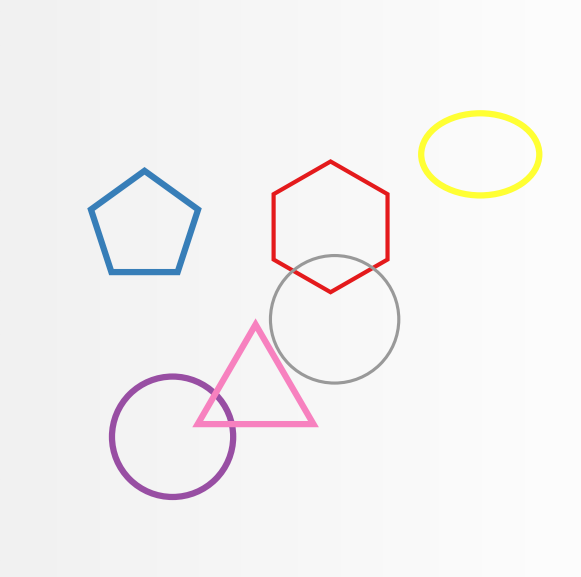[{"shape": "hexagon", "thickness": 2, "radius": 0.57, "center": [0.569, 0.606]}, {"shape": "pentagon", "thickness": 3, "radius": 0.48, "center": [0.249, 0.606]}, {"shape": "circle", "thickness": 3, "radius": 0.52, "center": [0.297, 0.243]}, {"shape": "oval", "thickness": 3, "radius": 0.51, "center": [0.826, 0.732]}, {"shape": "triangle", "thickness": 3, "radius": 0.57, "center": [0.44, 0.322]}, {"shape": "circle", "thickness": 1.5, "radius": 0.55, "center": [0.576, 0.446]}]